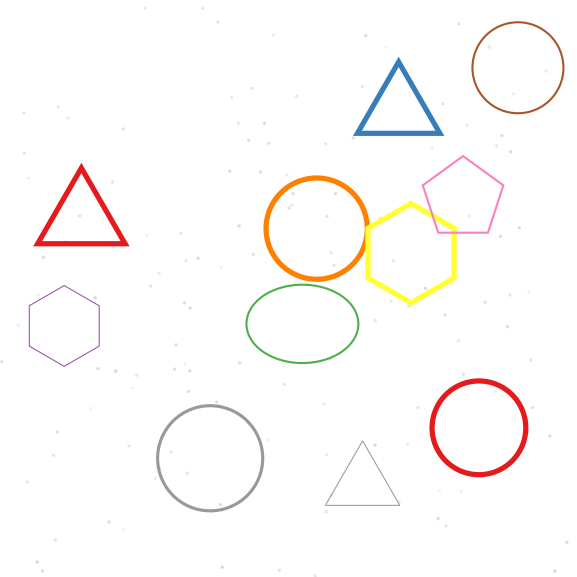[{"shape": "triangle", "thickness": 2.5, "radius": 0.44, "center": [0.141, 0.621]}, {"shape": "circle", "thickness": 2.5, "radius": 0.41, "center": [0.829, 0.258]}, {"shape": "triangle", "thickness": 2.5, "radius": 0.41, "center": [0.69, 0.809]}, {"shape": "oval", "thickness": 1, "radius": 0.48, "center": [0.524, 0.438]}, {"shape": "hexagon", "thickness": 0.5, "radius": 0.35, "center": [0.111, 0.435]}, {"shape": "circle", "thickness": 2.5, "radius": 0.44, "center": [0.548, 0.603]}, {"shape": "hexagon", "thickness": 2.5, "radius": 0.43, "center": [0.712, 0.561]}, {"shape": "circle", "thickness": 1, "radius": 0.39, "center": [0.897, 0.882]}, {"shape": "pentagon", "thickness": 1, "radius": 0.37, "center": [0.802, 0.656]}, {"shape": "triangle", "thickness": 0.5, "radius": 0.37, "center": [0.628, 0.161]}, {"shape": "circle", "thickness": 1.5, "radius": 0.46, "center": [0.364, 0.206]}]